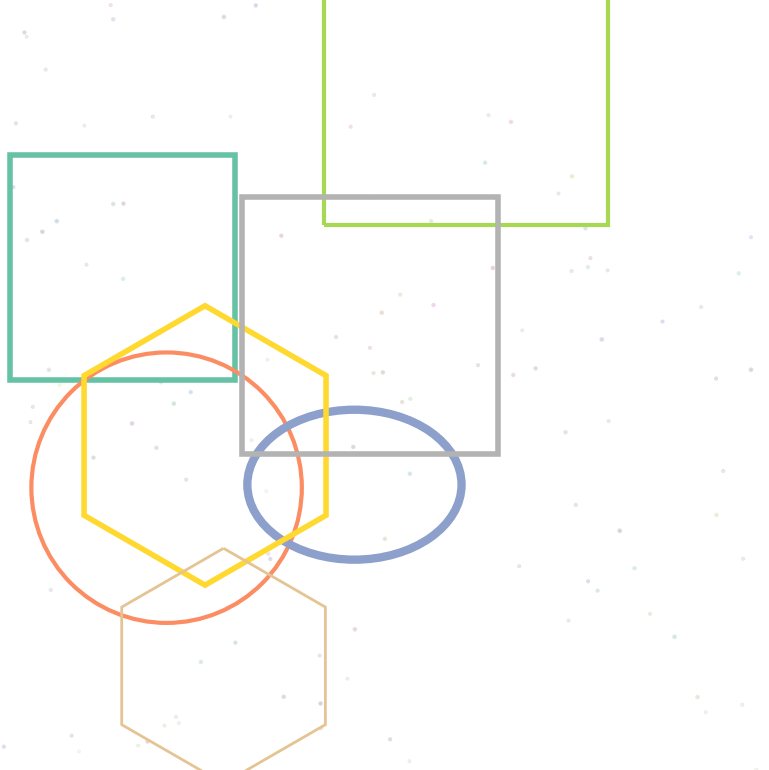[{"shape": "square", "thickness": 2, "radius": 0.73, "center": [0.159, 0.653]}, {"shape": "circle", "thickness": 1.5, "radius": 0.88, "center": [0.216, 0.367]}, {"shape": "oval", "thickness": 3, "radius": 0.7, "center": [0.46, 0.371]}, {"shape": "square", "thickness": 1.5, "radius": 0.92, "center": [0.605, 0.892]}, {"shape": "hexagon", "thickness": 2, "radius": 0.91, "center": [0.266, 0.422]}, {"shape": "hexagon", "thickness": 1, "radius": 0.76, "center": [0.29, 0.135]}, {"shape": "square", "thickness": 2, "radius": 0.83, "center": [0.481, 0.577]}]